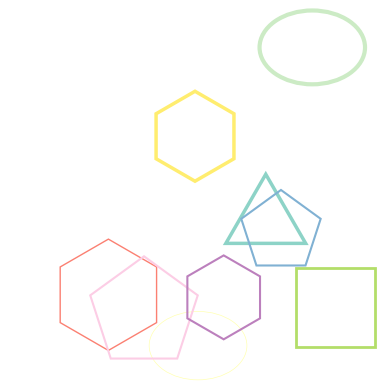[{"shape": "triangle", "thickness": 2.5, "radius": 0.6, "center": [0.69, 0.428]}, {"shape": "oval", "thickness": 0.5, "radius": 0.63, "center": [0.514, 0.102]}, {"shape": "hexagon", "thickness": 1, "radius": 0.72, "center": [0.282, 0.234]}, {"shape": "pentagon", "thickness": 1.5, "radius": 0.54, "center": [0.73, 0.398]}, {"shape": "square", "thickness": 2, "radius": 0.51, "center": [0.872, 0.202]}, {"shape": "pentagon", "thickness": 1.5, "radius": 0.73, "center": [0.374, 0.187]}, {"shape": "hexagon", "thickness": 1.5, "radius": 0.54, "center": [0.581, 0.228]}, {"shape": "oval", "thickness": 3, "radius": 0.68, "center": [0.811, 0.877]}, {"shape": "hexagon", "thickness": 2.5, "radius": 0.58, "center": [0.507, 0.646]}]